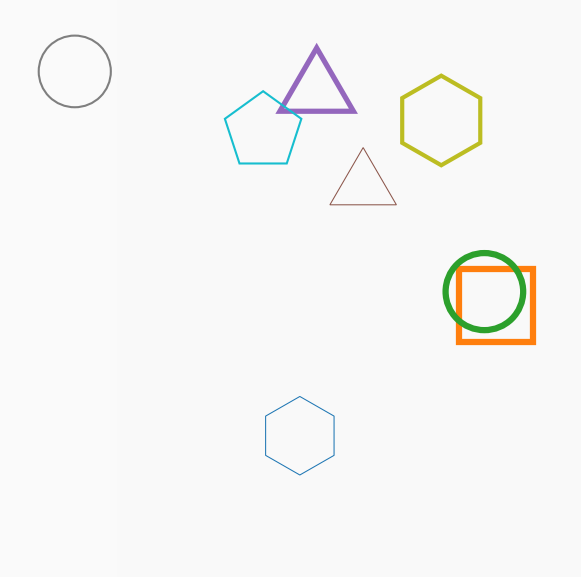[{"shape": "hexagon", "thickness": 0.5, "radius": 0.34, "center": [0.516, 0.245]}, {"shape": "square", "thickness": 3, "radius": 0.32, "center": [0.853, 0.47]}, {"shape": "circle", "thickness": 3, "radius": 0.33, "center": [0.833, 0.494]}, {"shape": "triangle", "thickness": 2.5, "radius": 0.37, "center": [0.545, 0.843]}, {"shape": "triangle", "thickness": 0.5, "radius": 0.33, "center": [0.625, 0.678]}, {"shape": "circle", "thickness": 1, "radius": 0.31, "center": [0.129, 0.875]}, {"shape": "hexagon", "thickness": 2, "radius": 0.39, "center": [0.759, 0.791]}, {"shape": "pentagon", "thickness": 1, "radius": 0.35, "center": [0.453, 0.772]}]